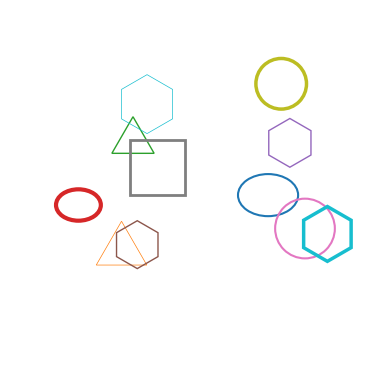[{"shape": "oval", "thickness": 1.5, "radius": 0.39, "center": [0.696, 0.493]}, {"shape": "triangle", "thickness": 0.5, "radius": 0.38, "center": [0.316, 0.349]}, {"shape": "triangle", "thickness": 1, "radius": 0.32, "center": [0.345, 0.633]}, {"shape": "oval", "thickness": 3, "radius": 0.29, "center": [0.204, 0.468]}, {"shape": "hexagon", "thickness": 1, "radius": 0.32, "center": [0.753, 0.629]}, {"shape": "hexagon", "thickness": 1, "radius": 0.31, "center": [0.357, 0.365]}, {"shape": "circle", "thickness": 1.5, "radius": 0.39, "center": [0.792, 0.406]}, {"shape": "square", "thickness": 2, "radius": 0.36, "center": [0.409, 0.564]}, {"shape": "circle", "thickness": 2.5, "radius": 0.33, "center": [0.73, 0.782]}, {"shape": "hexagon", "thickness": 0.5, "radius": 0.38, "center": [0.382, 0.73]}, {"shape": "hexagon", "thickness": 2.5, "radius": 0.36, "center": [0.85, 0.392]}]